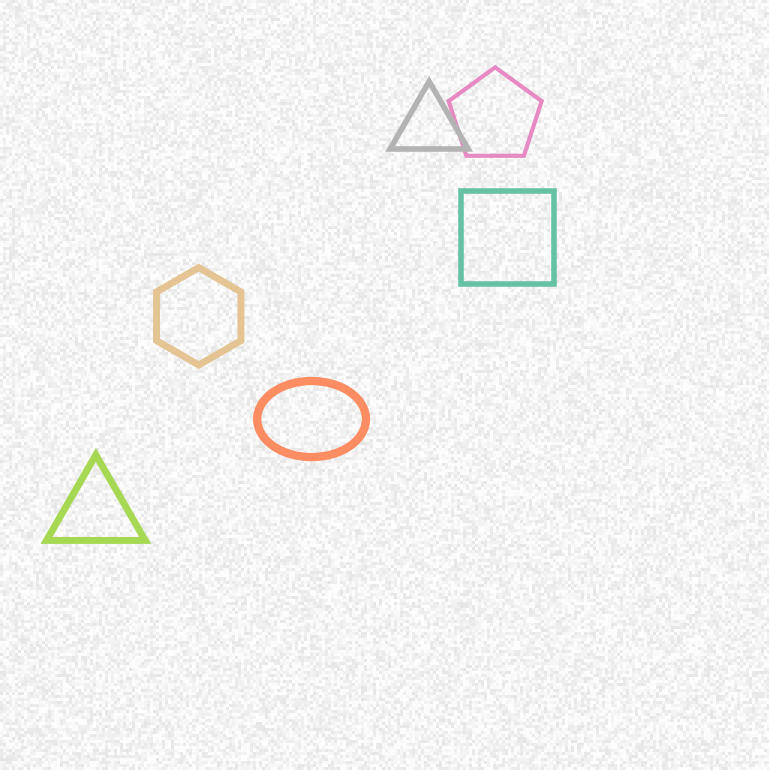[{"shape": "square", "thickness": 2, "radius": 0.3, "center": [0.659, 0.692]}, {"shape": "oval", "thickness": 3, "radius": 0.35, "center": [0.405, 0.456]}, {"shape": "pentagon", "thickness": 1.5, "radius": 0.32, "center": [0.643, 0.849]}, {"shape": "triangle", "thickness": 2.5, "radius": 0.37, "center": [0.124, 0.335]}, {"shape": "hexagon", "thickness": 2.5, "radius": 0.32, "center": [0.258, 0.589]}, {"shape": "triangle", "thickness": 2, "radius": 0.29, "center": [0.557, 0.836]}]